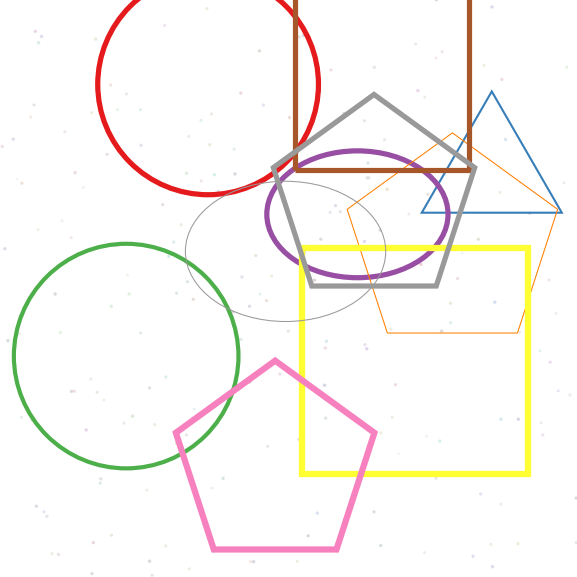[{"shape": "circle", "thickness": 2.5, "radius": 0.96, "center": [0.36, 0.853]}, {"shape": "triangle", "thickness": 1, "radius": 0.7, "center": [0.852, 0.701]}, {"shape": "circle", "thickness": 2, "radius": 0.97, "center": [0.218, 0.383]}, {"shape": "oval", "thickness": 2.5, "radius": 0.78, "center": [0.619, 0.628]}, {"shape": "pentagon", "thickness": 0.5, "radius": 0.96, "center": [0.783, 0.577]}, {"shape": "square", "thickness": 3, "radius": 0.98, "center": [0.719, 0.374]}, {"shape": "square", "thickness": 2.5, "radius": 0.75, "center": [0.661, 0.855]}, {"shape": "pentagon", "thickness": 3, "radius": 0.9, "center": [0.476, 0.194]}, {"shape": "oval", "thickness": 0.5, "radius": 0.87, "center": [0.494, 0.564]}, {"shape": "pentagon", "thickness": 2.5, "radius": 0.92, "center": [0.648, 0.652]}]